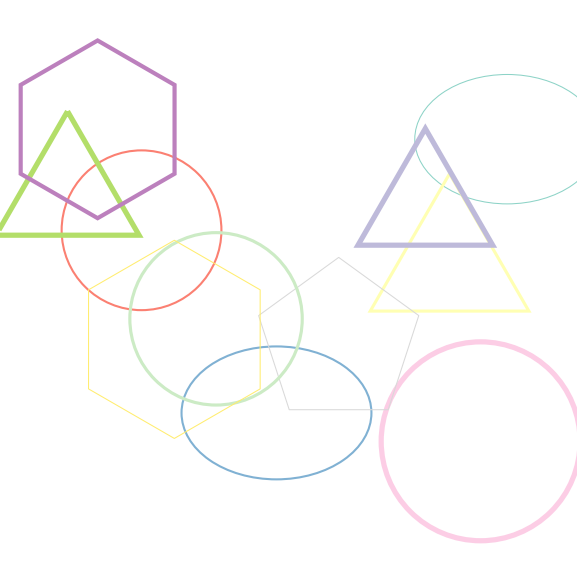[{"shape": "oval", "thickness": 0.5, "radius": 0.8, "center": [0.878, 0.758]}, {"shape": "triangle", "thickness": 1.5, "radius": 0.79, "center": [0.778, 0.54]}, {"shape": "triangle", "thickness": 2.5, "radius": 0.67, "center": [0.736, 0.642]}, {"shape": "circle", "thickness": 1, "radius": 0.69, "center": [0.245, 0.6]}, {"shape": "oval", "thickness": 1, "radius": 0.82, "center": [0.479, 0.284]}, {"shape": "triangle", "thickness": 2.5, "radius": 0.72, "center": [0.117, 0.663]}, {"shape": "circle", "thickness": 2.5, "radius": 0.86, "center": [0.832, 0.235]}, {"shape": "pentagon", "thickness": 0.5, "radius": 0.73, "center": [0.587, 0.408]}, {"shape": "hexagon", "thickness": 2, "radius": 0.77, "center": [0.169, 0.775]}, {"shape": "circle", "thickness": 1.5, "radius": 0.75, "center": [0.374, 0.447]}, {"shape": "hexagon", "thickness": 0.5, "radius": 0.86, "center": [0.302, 0.412]}]